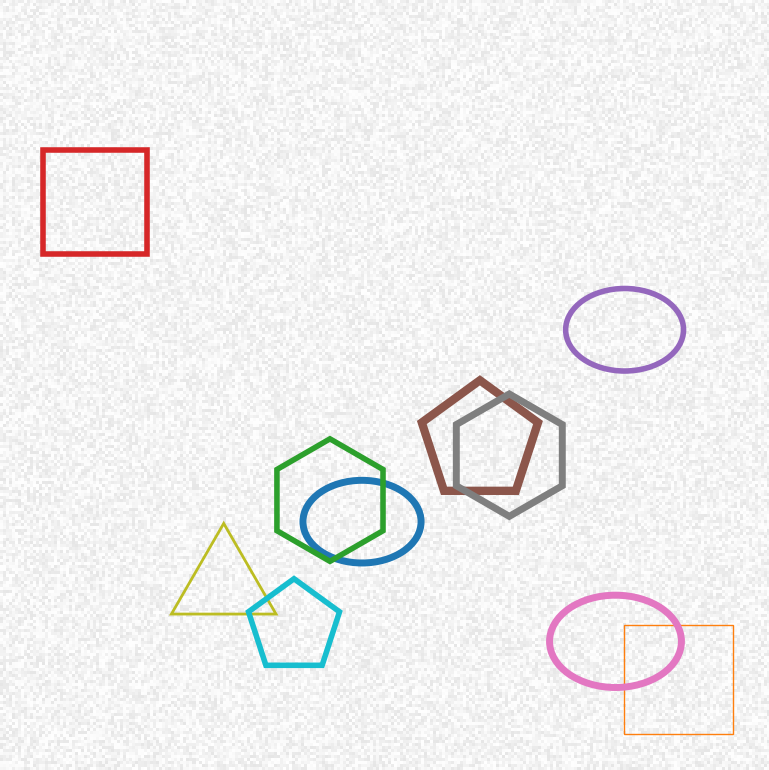[{"shape": "oval", "thickness": 2.5, "radius": 0.38, "center": [0.47, 0.323]}, {"shape": "square", "thickness": 0.5, "radius": 0.36, "center": [0.881, 0.117]}, {"shape": "hexagon", "thickness": 2, "radius": 0.4, "center": [0.429, 0.351]}, {"shape": "square", "thickness": 2, "radius": 0.34, "center": [0.123, 0.737]}, {"shape": "oval", "thickness": 2, "radius": 0.38, "center": [0.811, 0.572]}, {"shape": "pentagon", "thickness": 3, "radius": 0.4, "center": [0.623, 0.427]}, {"shape": "oval", "thickness": 2.5, "radius": 0.43, "center": [0.799, 0.167]}, {"shape": "hexagon", "thickness": 2.5, "radius": 0.4, "center": [0.661, 0.409]}, {"shape": "triangle", "thickness": 1, "radius": 0.39, "center": [0.291, 0.242]}, {"shape": "pentagon", "thickness": 2, "radius": 0.31, "center": [0.382, 0.186]}]